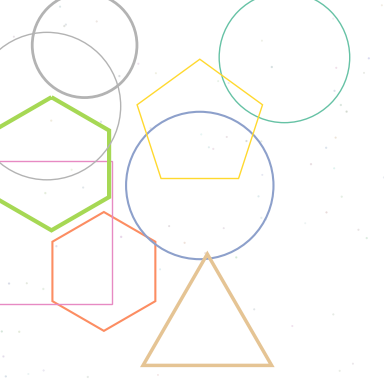[{"shape": "circle", "thickness": 1, "radius": 0.85, "center": [0.739, 0.851]}, {"shape": "hexagon", "thickness": 1.5, "radius": 0.77, "center": [0.27, 0.295]}, {"shape": "circle", "thickness": 1.5, "radius": 0.96, "center": [0.519, 0.518]}, {"shape": "square", "thickness": 1, "radius": 0.92, "center": [0.105, 0.396]}, {"shape": "hexagon", "thickness": 3, "radius": 0.86, "center": [0.134, 0.575]}, {"shape": "pentagon", "thickness": 1, "radius": 0.86, "center": [0.519, 0.675]}, {"shape": "triangle", "thickness": 2.5, "radius": 0.96, "center": [0.539, 0.147]}, {"shape": "circle", "thickness": 2, "radius": 0.68, "center": [0.22, 0.883]}, {"shape": "circle", "thickness": 1, "radius": 0.96, "center": [0.122, 0.724]}]